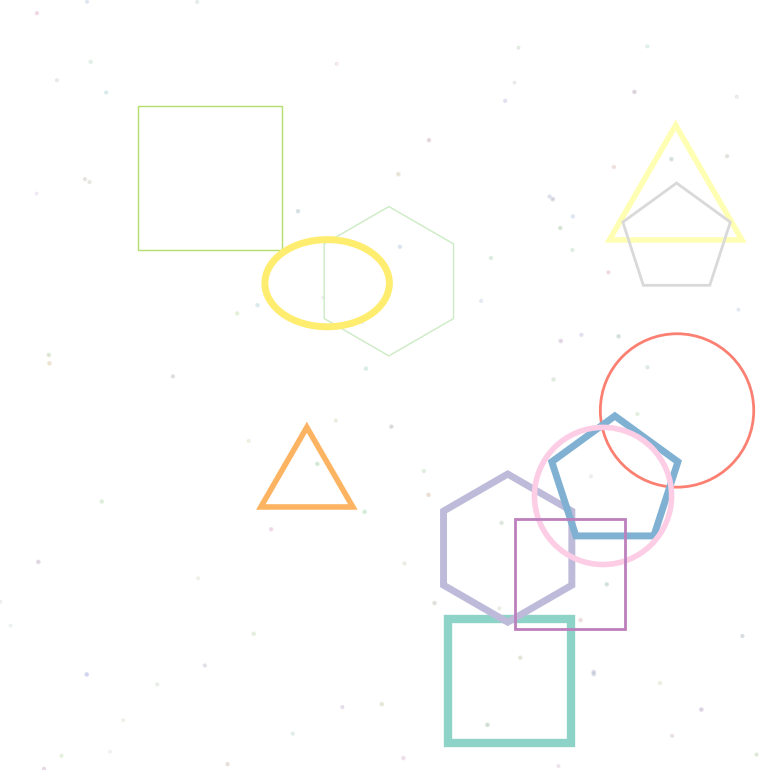[{"shape": "square", "thickness": 3, "radius": 0.4, "center": [0.662, 0.116]}, {"shape": "triangle", "thickness": 2, "radius": 0.5, "center": [0.877, 0.738]}, {"shape": "hexagon", "thickness": 2.5, "radius": 0.48, "center": [0.659, 0.288]}, {"shape": "circle", "thickness": 1, "radius": 0.5, "center": [0.879, 0.467]}, {"shape": "pentagon", "thickness": 2.5, "radius": 0.43, "center": [0.799, 0.374]}, {"shape": "triangle", "thickness": 2, "radius": 0.34, "center": [0.398, 0.376]}, {"shape": "square", "thickness": 0.5, "radius": 0.47, "center": [0.273, 0.769]}, {"shape": "circle", "thickness": 2, "radius": 0.45, "center": [0.783, 0.356]}, {"shape": "pentagon", "thickness": 1, "radius": 0.37, "center": [0.879, 0.689]}, {"shape": "square", "thickness": 1, "radius": 0.36, "center": [0.74, 0.255]}, {"shape": "hexagon", "thickness": 0.5, "radius": 0.48, "center": [0.505, 0.635]}, {"shape": "oval", "thickness": 2.5, "radius": 0.4, "center": [0.425, 0.632]}]